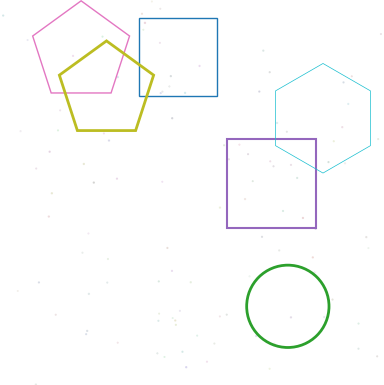[{"shape": "square", "thickness": 1, "radius": 0.51, "center": [0.463, 0.851]}, {"shape": "circle", "thickness": 2, "radius": 0.53, "center": [0.748, 0.204]}, {"shape": "square", "thickness": 1.5, "radius": 0.58, "center": [0.705, 0.524]}, {"shape": "pentagon", "thickness": 1, "radius": 0.66, "center": [0.211, 0.866]}, {"shape": "pentagon", "thickness": 2, "radius": 0.64, "center": [0.277, 0.765]}, {"shape": "hexagon", "thickness": 0.5, "radius": 0.71, "center": [0.839, 0.693]}]